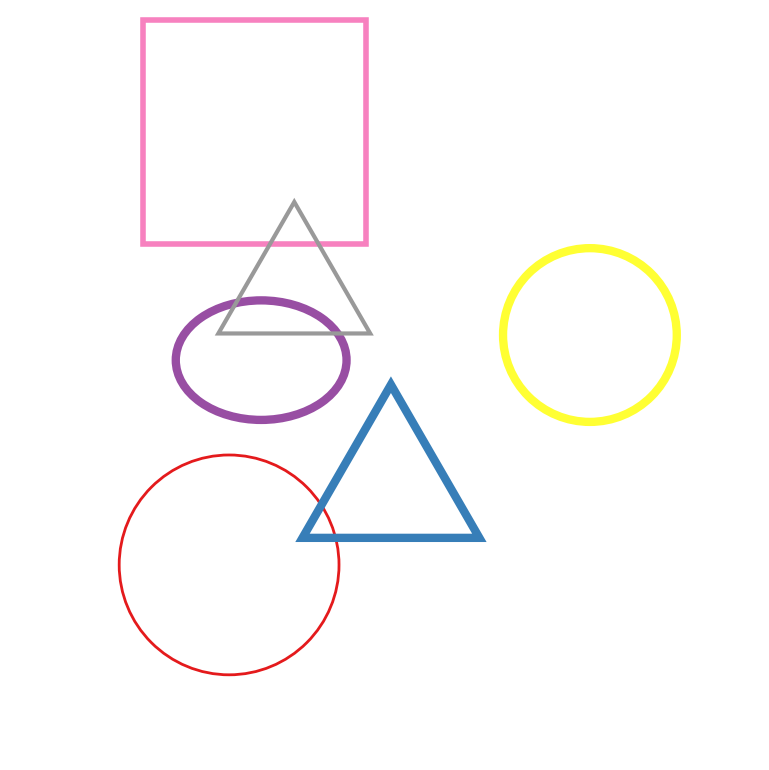[{"shape": "circle", "thickness": 1, "radius": 0.71, "center": [0.298, 0.266]}, {"shape": "triangle", "thickness": 3, "radius": 0.66, "center": [0.508, 0.368]}, {"shape": "oval", "thickness": 3, "radius": 0.55, "center": [0.339, 0.532]}, {"shape": "circle", "thickness": 3, "radius": 0.56, "center": [0.766, 0.565]}, {"shape": "square", "thickness": 2, "radius": 0.72, "center": [0.33, 0.828]}, {"shape": "triangle", "thickness": 1.5, "radius": 0.57, "center": [0.382, 0.624]}]